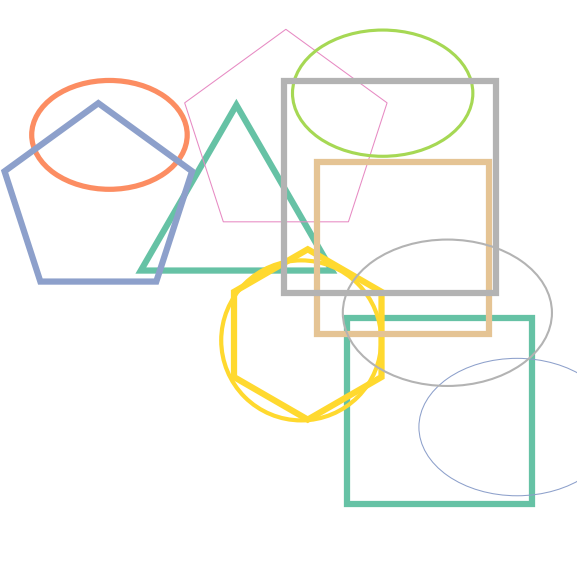[{"shape": "square", "thickness": 3, "radius": 0.8, "center": [0.761, 0.288]}, {"shape": "triangle", "thickness": 3, "radius": 0.96, "center": [0.409, 0.626]}, {"shape": "oval", "thickness": 2.5, "radius": 0.67, "center": [0.19, 0.766]}, {"shape": "oval", "thickness": 0.5, "radius": 0.85, "center": [0.895, 0.26]}, {"shape": "pentagon", "thickness": 3, "radius": 0.85, "center": [0.17, 0.65]}, {"shape": "pentagon", "thickness": 0.5, "radius": 0.92, "center": [0.495, 0.764]}, {"shape": "oval", "thickness": 1.5, "radius": 0.78, "center": [0.663, 0.838]}, {"shape": "hexagon", "thickness": 3, "radius": 0.74, "center": [0.533, 0.42]}, {"shape": "circle", "thickness": 2, "radius": 0.69, "center": [0.522, 0.41]}, {"shape": "square", "thickness": 3, "radius": 0.75, "center": [0.698, 0.57]}, {"shape": "square", "thickness": 3, "radius": 0.92, "center": [0.676, 0.675]}, {"shape": "oval", "thickness": 1, "radius": 0.91, "center": [0.775, 0.458]}]